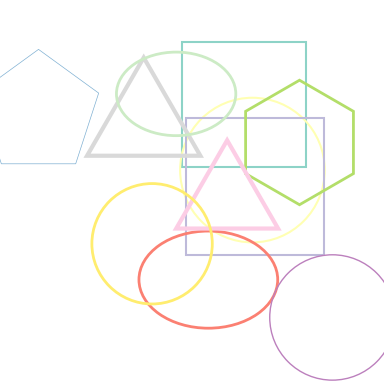[{"shape": "square", "thickness": 1.5, "radius": 0.81, "center": [0.634, 0.728]}, {"shape": "circle", "thickness": 1.5, "radius": 0.94, "center": [0.656, 0.558]}, {"shape": "square", "thickness": 1.5, "radius": 0.89, "center": [0.662, 0.515]}, {"shape": "oval", "thickness": 2, "radius": 0.9, "center": [0.541, 0.274]}, {"shape": "pentagon", "thickness": 0.5, "radius": 0.82, "center": [0.1, 0.707]}, {"shape": "hexagon", "thickness": 2, "radius": 0.81, "center": [0.778, 0.63]}, {"shape": "triangle", "thickness": 3, "radius": 0.76, "center": [0.59, 0.483]}, {"shape": "triangle", "thickness": 3, "radius": 0.85, "center": [0.373, 0.68]}, {"shape": "circle", "thickness": 1, "radius": 0.81, "center": [0.863, 0.175]}, {"shape": "oval", "thickness": 2, "radius": 0.78, "center": [0.457, 0.756]}, {"shape": "circle", "thickness": 2, "radius": 0.78, "center": [0.395, 0.367]}]